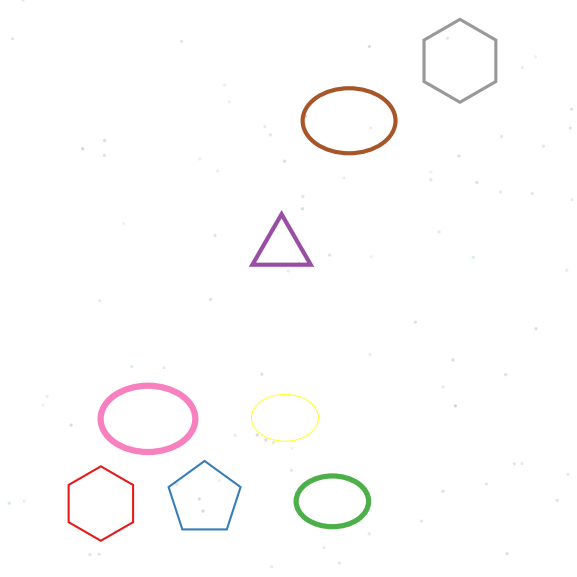[{"shape": "hexagon", "thickness": 1, "radius": 0.32, "center": [0.175, 0.127]}, {"shape": "pentagon", "thickness": 1, "radius": 0.33, "center": [0.354, 0.135]}, {"shape": "oval", "thickness": 2.5, "radius": 0.31, "center": [0.576, 0.131]}, {"shape": "triangle", "thickness": 2, "radius": 0.29, "center": [0.488, 0.57]}, {"shape": "oval", "thickness": 0.5, "radius": 0.29, "center": [0.493, 0.276]}, {"shape": "oval", "thickness": 2, "radius": 0.4, "center": [0.604, 0.79]}, {"shape": "oval", "thickness": 3, "radius": 0.41, "center": [0.256, 0.274]}, {"shape": "hexagon", "thickness": 1.5, "radius": 0.36, "center": [0.796, 0.894]}]